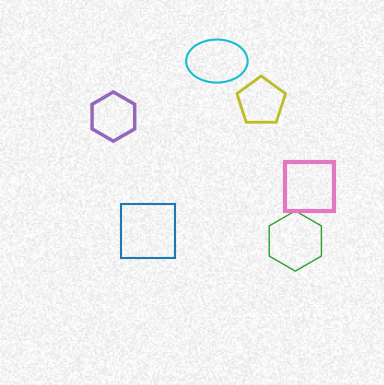[{"shape": "square", "thickness": 1.5, "radius": 0.35, "center": [0.384, 0.4]}, {"shape": "hexagon", "thickness": 1, "radius": 0.39, "center": [0.767, 0.374]}, {"shape": "hexagon", "thickness": 2.5, "radius": 0.32, "center": [0.295, 0.697]}, {"shape": "square", "thickness": 3, "radius": 0.32, "center": [0.804, 0.515]}, {"shape": "pentagon", "thickness": 2, "radius": 0.33, "center": [0.678, 0.736]}, {"shape": "oval", "thickness": 1.5, "radius": 0.4, "center": [0.563, 0.841]}]